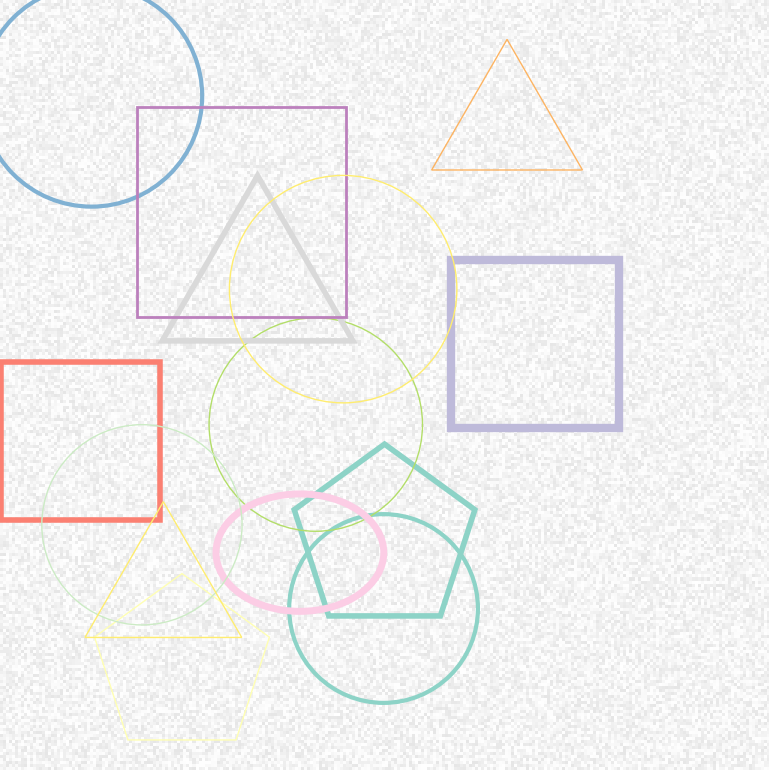[{"shape": "pentagon", "thickness": 2, "radius": 0.62, "center": [0.499, 0.3]}, {"shape": "circle", "thickness": 1.5, "radius": 0.61, "center": [0.498, 0.21]}, {"shape": "pentagon", "thickness": 0.5, "radius": 0.6, "center": [0.236, 0.136]}, {"shape": "square", "thickness": 3, "radius": 0.54, "center": [0.695, 0.553]}, {"shape": "square", "thickness": 2, "radius": 0.51, "center": [0.104, 0.428]}, {"shape": "circle", "thickness": 1.5, "radius": 0.72, "center": [0.119, 0.875]}, {"shape": "triangle", "thickness": 0.5, "radius": 0.57, "center": [0.659, 0.836]}, {"shape": "circle", "thickness": 0.5, "radius": 0.69, "center": [0.41, 0.449]}, {"shape": "oval", "thickness": 2.5, "radius": 0.54, "center": [0.389, 0.282]}, {"shape": "triangle", "thickness": 2, "radius": 0.72, "center": [0.334, 0.629]}, {"shape": "square", "thickness": 1, "radius": 0.68, "center": [0.314, 0.725]}, {"shape": "circle", "thickness": 0.5, "radius": 0.65, "center": [0.184, 0.318]}, {"shape": "triangle", "thickness": 0.5, "radius": 0.59, "center": [0.212, 0.231]}, {"shape": "circle", "thickness": 0.5, "radius": 0.74, "center": [0.446, 0.624]}]